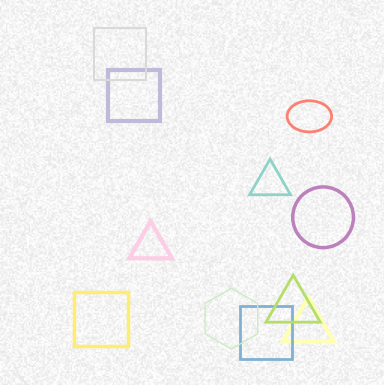[{"shape": "triangle", "thickness": 2, "radius": 0.31, "center": [0.701, 0.525]}, {"shape": "triangle", "thickness": 3, "radius": 0.38, "center": [0.801, 0.151]}, {"shape": "square", "thickness": 3, "radius": 0.33, "center": [0.348, 0.752]}, {"shape": "oval", "thickness": 2, "radius": 0.29, "center": [0.804, 0.698]}, {"shape": "square", "thickness": 2, "radius": 0.34, "center": [0.691, 0.137]}, {"shape": "triangle", "thickness": 2, "radius": 0.41, "center": [0.761, 0.204]}, {"shape": "triangle", "thickness": 3, "radius": 0.32, "center": [0.391, 0.361]}, {"shape": "square", "thickness": 1.5, "radius": 0.34, "center": [0.311, 0.86]}, {"shape": "circle", "thickness": 2.5, "radius": 0.39, "center": [0.839, 0.436]}, {"shape": "hexagon", "thickness": 1, "radius": 0.39, "center": [0.601, 0.172]}, {"shape": "square", "thickness": 2.5, "radius": 0.35, "center": [0.262, 0.171]}]